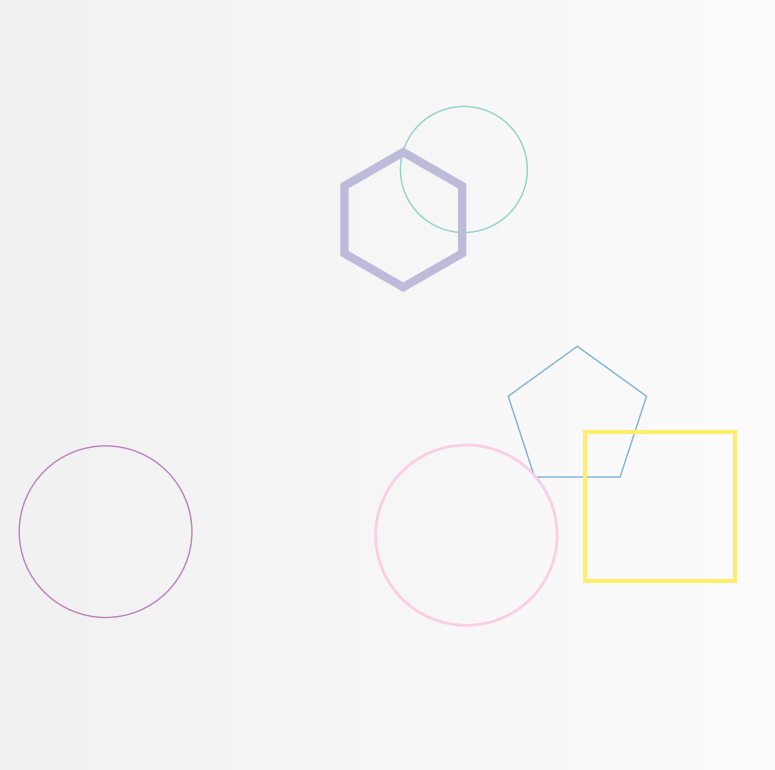[{"shape": "circle", "thickness": 0.5, "radius": 0.41, "center": [0.599, 0.78]}, {"shape": "hexagon", "thickness": 3, "radius": 0.44, "center": [0.52, 0.715]}, {"shape": "pentagon", "thickness": 0.5, "radius": 0.47, "center": [0.745, 0.456]}, {"shape": "circle", "thickness": 1, "radius": 0.59, "center": [0.602, 0.305]}, {"shape": "circle", "thickness": 0.5, "radius": 0.56, "center": [0.136, 0.31]}, {"shape": "square", "thickness": 1.5, "radius": 0.48, "center": [0.852, 0.343]}]